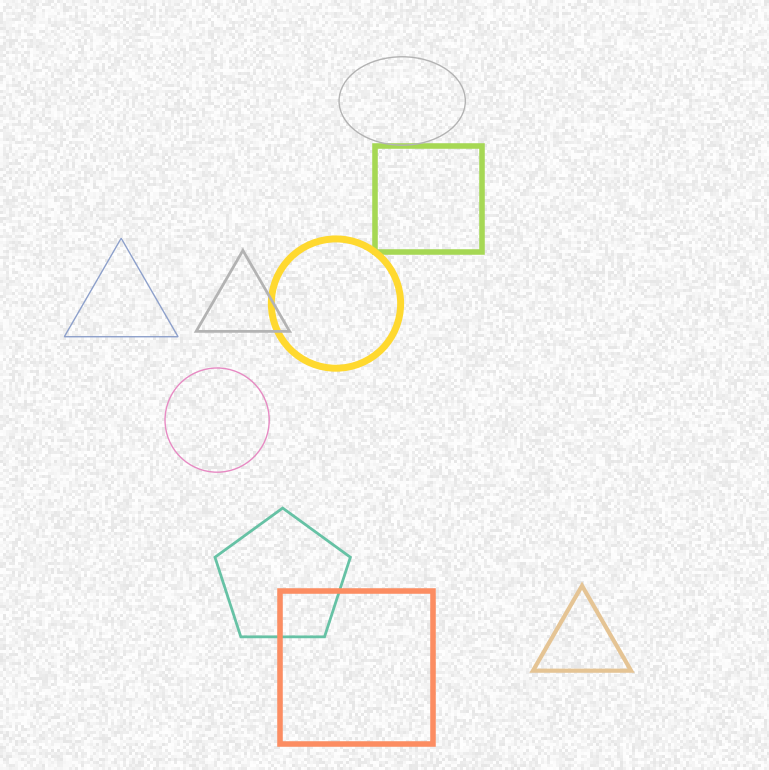[{"shape": "pentagon", "thickness": 1, "radius": 0.46, "center": [0.367, 0.248]}, {"shape": "square", "thickness": 2, "radius": 0.5, "center": [0.462, 0.133]}, {"shape": "triangle", "thickness": 0.5, "radius": 0.43, "center": [0.157, 0.605]}, {"shape": "circle", "thickness": 0.5, "radius": 0.34, "center": [0.282, 0.454]}, {"shape": "square", "thickness": 2, "radius": 0.35, "center": [0.557, 0.741]}, {"shape": "circle", "thickness": 2.5, "radius": 0.42, "center": [0.436, 0.606]}, {"shape": "triangle", "thickness": 1.5, "radius": 0.37, "center": [0.756, 0.166]}, {"shape": "triangle", "thickness": 1, "radius": 0.35, "center": [0.315, 0.605]}, {"shape": "oval", "thickness": 0.5, "radius": 0.41, "center": [0.522, 0.869]}]